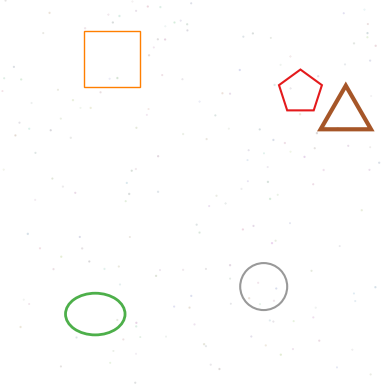[{"shape": "pentagon", "thickness": 1.5, "radius": 0.29, "center": [0.78, 0.761]}, {"shape": "oval", "thickness": 2, "radius": 0.39, "center": [0.247, 0.184]}, {"shape": "square", "thickness": 1, "radius": 0.37, "center": [0.291, 0.847]}, {"shape": "triangle", "thickness": 3, "radius": 0.38, "center": [0.898, 0.702]}, {"shape": "circle", "thickness": 1.5, "radius": 0.31, "center": [0.685, 0.256]}]